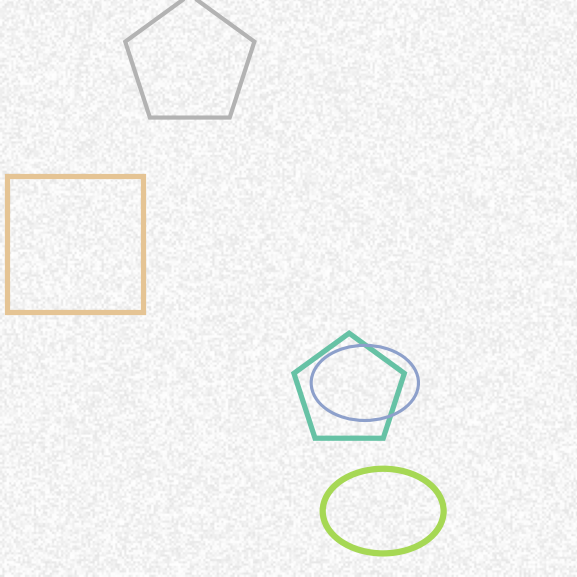[{"shape": "pentagon", "thickness": 2.5, "radius": 0.5, "center": [0.605, 0.322]}, {"shape": "oval", "thickness": 1.5, "radius": 0.46, "center": [0.632, 0.336]}, {"shape": "oval", "thickness": 3, "radius": 0.52, "center": [0.663, 0.114]}, {"shape": "square", "thickness": 2.5, "radius": 0.59, "center": [0.13, 0.577]}, {"shape": "pentagon", "thickness": 2, "radius": 0.59, "center": [0.329, 0.891]}]